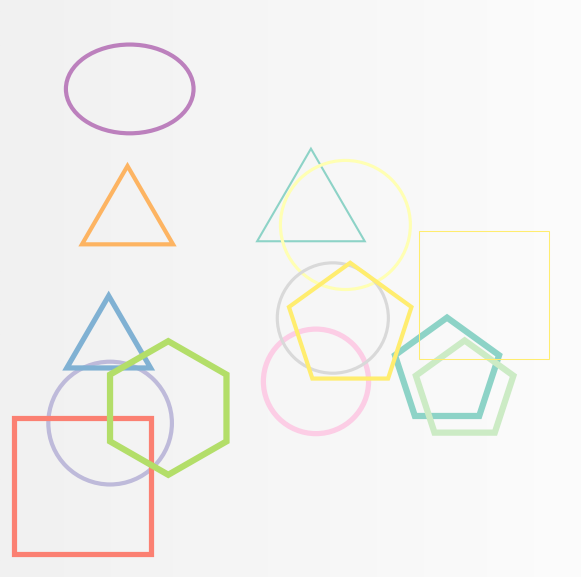[{"shape": "pentagon", "thickness": 3, "radius": 0.47, "center": [0.769, 0.355]}, {"shape": "triangle", "thickness": 1, "radius": 0.53, "center": [0.535, 0.635]}, {"shape": "circle", "thickness": 1.5, "radius": 0.56, "center": [0.594, 0.61]}, {"shape": "circle", "thickness": 2, "radius": 0.53, "center": [0.189, 0.267]}, {"shape": "square", "thickness": 2.5, "radius": 0.59, "center": [0.141, 0.157]}, {"shape": "triangle", "thickness": 2.5, "radius": 0.42, "center": [0.187, 0.404]}, {"shape": "triangle", "thickness": 2, "radius": 0.45, "center": [0.219, 0.621]}, {"shape": "hexagon", "thickness": 3, "radius": 0.58, "center": [0.289, 0.293]}, {"shape": "circle", "thickness": 2.5, "radius": 0.45, "center": [0.544, 0.339]}, {"shape": "circle", "thickness": 1.5, "radius": 0.48, "center": [0.573, 0.448]}, {"shape": "oval", "thickness": 2, "radius": 0.55, "center": [0.223, 0.845]}, {"shape": "pentagon", "thickness": 3, "radius": 0.44, "center": [0.799, 0.321]}, {"shape": "square", "thickness": 0.5, "radius": 0.56, "center": [0.833, 0.488]}, {"shape": "pentagon", "thickness": 2, "radius": 0.55, "center": [0.603, 0.433]}]